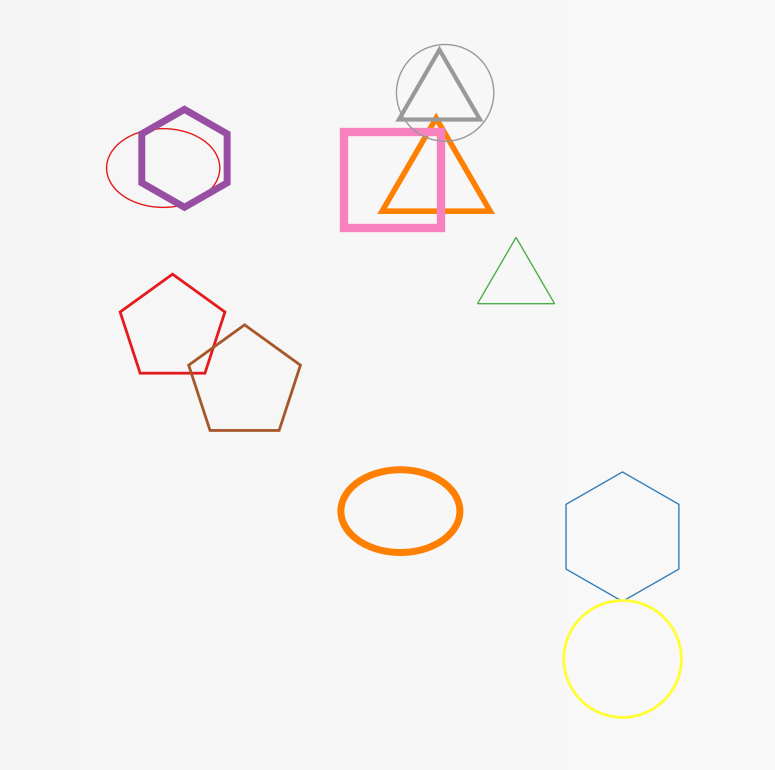[{"shape": "oval", "thickness": 0.5, "radius": 0.37, "center": [0.211, 0.782]}, {"shape": "pentagon", "thickness": 1, "radius": 0.36, "center": [0.223, 0.573]}, {"shape": "hexagon", "thickness": 0.5, "radius": 0.42, "center": [0.803, 0.303]}, {"shape": "triangle", "thickness": 0.5, "radius": 0.29, "center": [0.666, 0.634]}, {"shape": "hexagon", "thickness": 2.5, "radius": 0.32, "center": [0.238, 0.794]}, {"shape": "triangle", "thickness": 2, "radius": 0.4, "center": [0.563, 0.766]}, {"shape": "oval", "thickness": 2.5, "radius": 0.38, "center": [0.517, 0.336]}, {"shape": "circle", "thickness": 1, "radius": 0.38, "center": [0.803, 0.144]}, {"shape": "pentagon", "thickness": 1, "radius": 0.38, "center": [0.316, 0.502]}, {"shape": "square", "thickness": 3, "radius": 0.31, "center": [0.506, 0.766]}, {"shape": "circle", "thickness": 0.5, "radius": 0.31, "center": [0.574, 0.879]}, {"shape": "triangle", "thickness": 1.5, "radius": 0.3, "center": [0.567, 0.875]}]